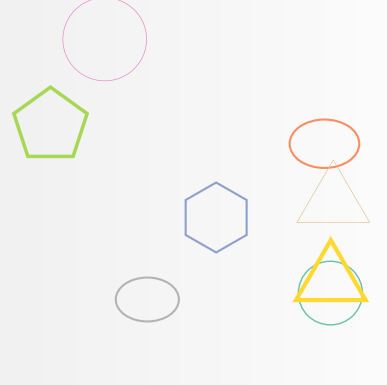[{"shape": "circle", "thickness": 1, "radius": 0.41, "center": [0.853, 0.239]}, {"shape": "oval", "thickness": 1.5, "radius": 0.45, "center": [0.837, 0.627]}, {"shape": "hexagon", "thickness": 1.5, "radius": 0.45, "center": [0.558, 0.435]}, {"shape": "circle", "thickness": 0.5, "radius": 0.54, "center": [0.27, 0.898]}, {"shape": "pentagon", "thickness": 2.5, "radius": 0.5, "center": [0.13, 0.674]}, {"shape": "triangle", "thickness": 3, "radius": 0.52, "center": [0.854, 0.273]}, {"shape": "triangle", "thickness": 0.5, "radius": 0.54, "center": [0.86, 0.476]}, {"shape": "oval", "thickness": 1.5, "radius": 0.41, "center": [0.38, 0.222]}]